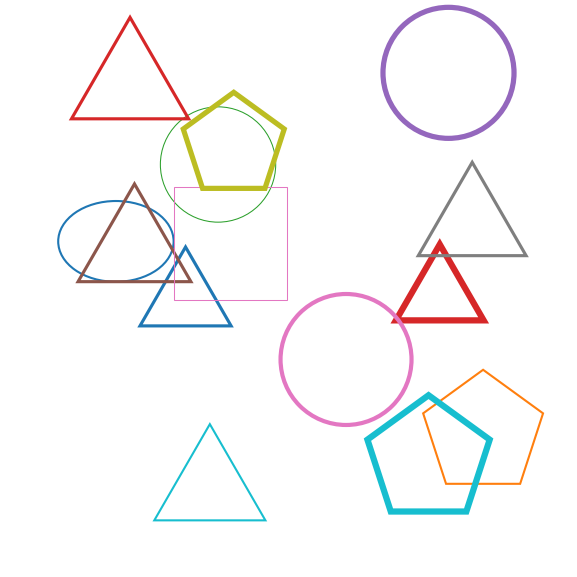[{"shape": "oval", "thickness": 1, "radius": 0.5, "center": [0.201, 0.581]}, {"shape": "triangle", "thickness": 1.5, "radius": 0.46, "center": [0.321, 0.48]}, {"shape": "pentagon", "thickness": 1, "radius": 0.55, "center": [0.837, 0.25]}, {"shape": "circle", "thickness": 0.5, "radius": 0.5, "center": [0.378, 0.714]}, {"shape": "triangle", "thickness": 1.5, "radius": 0.59, "center": [0.225, 0.852]}, {"shape": "triangle", "thickness": 3, "radius": 0.44, "center": [0.762, 0.488]}, {"shape": "circle", "thickness": 2.5, "radius": 0.57, "center": [0.777, 0.873]}, {"shape": "triangle", "thickness": 1.5, "radius": 0.56, "center": [0.233, 0.568]}, {"shape": "circle", "thickness": 2, "radius": 0.57, "center": [0.599, 0.377]}, {"shape": "square", "thickness": 0.5, "radius": 0.49, "center": [0.4, 0.578]}, {"shape": "triangle", "thickness": 1.5, "radius": 0.54, "center": [0.818, 0.61]}, {"shape": "pentagon", "thickness": 2.5, "radius": 0.46, "center": [0.405, 0.747]}, {"shape": "triangle", "thickness": 1, "radius": 0.56, "center": [0.363, 0.154]}, {"shape": "pentagon", "thickness": 3, "radius": 0.56, "center": [0.742, 0.203]}]